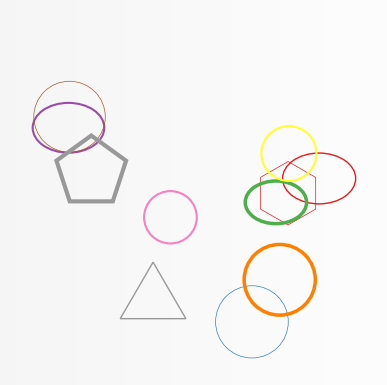[{"shape": "hexagon", "thickness": 0.5, "radius": 0.41, "center": [0.743, 0.498]}, {"shape": "oval", "thickness": 1, "radius": 0.47, "center": [0.824, 0.536]}, {"shape": "circle", "thickness": 0.5, "radius": 0.47, "center": [0.65, 0.164]}, {"shape": "oval", "thickness": 2.5, "radius": 0.4, "center": [0.712, 0.474]}, {"shape": "oval", "thickness": 1.5, "radius": 0.46, "center": [0.177, 0.668]}, {"shape": "circle", "thickness": 2.5, "radius": 0.46, "center": [0.722, 0.273]}, {"shape": "circle", "thickness": 1.5, "radius": 0.36, "center": [0.746, 0.601]}, {"shape": "circle", "thickness": 0.5, "radius": 0.46, "center": [0.179, 0.697]}, {"shape": "circle", "thickness": 1.5, "radius": 0.34, "center": [0.44, 0.436]}, {"shape": "triangle", "thickness": 1, "radius": 0.49, "center": [0.395, 0.221]}, {"shape": "pentagon", "thickness": 3, "radius": 0.47, "center": [0.236, 0.553]}]